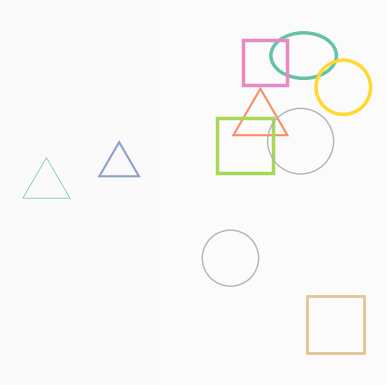[{"shape": "oval", "thickness": 2.5, "radius": 0.42, "center": [0.784, 0.856]}, {"shape": "triangle", "thickness": 0.5, "radius": 0.35, "center": [0.12, 0.52]}, {"shape": "triangle", "thickness": 1.5, "radius": 0.4, "center": [0.672, 0.689]}, {"shape": "triangle", "thickness": 1.5, "radius": 0.3, "center": [0.308, 0.572]}, {"shape": "square", "thickness": 2.5, "radius": 0.29, "center": [0.684, 0.838]}, {"shape": "square", "thickness": 2.5, "radius": 0.36, "center": [0.633, 0.622]}, {"shape": "circle", "thickness": 2.5, "radius": 0.35, "center": [0.886, 0.773]}, {"shape": "square", "thickness": 2, "radius": 0.37, "center": [0.866, 0.157]}, {"shape": "circle", "thickness": 1, "radius": 0.43, "center": [0.776, 0.633]}, {"shape": "circle", "thickness": 1, "radius": 0.36, "center": [0.595, 0.329]}]